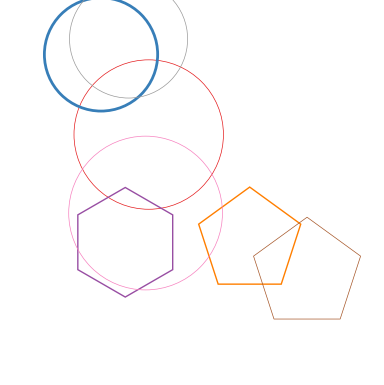[{"shape": "circle", "thickness": 0.5, "radius": 0.97, "center": [0.386, 0.651]}, {"shape": "circle", "thickness": 2, "radius": 0.74, "center": [0.262, 0.859]}, {"shape": "hexagon", "thickness": 1, "radius": 0.71, "center": [0.325, 0.371]}, {"shape": "pentagon", "thickness": 1, "radius": 0.7, "center": [0.649, 0.375]}, {"shape": "pentagon", "thickness": 0.5, "radius": 0.73, "center": [0.798, 0.29]}, {"shape": "circle", "thickness": 0.5, "radius": 1.0, "center": [0.378, 0.447]}, {"shape": "circle", "thickness": 0.5, "radius": 0.77, "center": [0.334, 0.899]}]